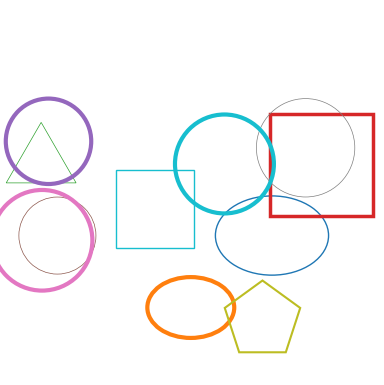[{"shape": "oval", "thickness": 1, "radius": 0.73, "center": [0.706, 0.388]}, {"shape": "oval", "thickness": 3, "radius": 0.56, "center": [0.496, 0.201]}, {"shape": "triangle", "thickness": 0.5, "radius": 0.52, "center": [0.107, 0.577]}, {"shape": "square", "thickness": 2.5, "radius": 0.66, "center": [0.835, 0.571]}, {"shape": "circle", "thickness": 3, "radius": 0.55, "center": [0.126, 0.633]}, {"shape": "circle", "thickness": 0.5, "radius": 0.5, "center": [0.149, 0.388]}, {"shape": "circle", "thickness": 3, "radius": 0.65, "center": [0.109, 0.376]}, {"shape": "circle", "thickness": 0.5, "radius": 0.64, "center": [0.794, 0.616]}, {"shape": "pentagon", "thickness": 1.5, "radius": 0.52, "center": [0.682, 0.168]}, {"shape": "circle", "thickness": 3, "radius": 0.64, "center": [0.583, 0.574]}, {"shape": "square", "thickness": 1, "radius": 0.51, "center": [0.403, 0.456]}]